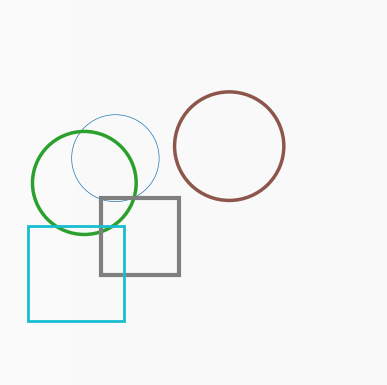[{"shape": "circle", "thickness": 0.5, "radius": 0.56, "center": [0.298, 0.589]}, {"shape": "circle", "thickness": 2.5, "radius": 0.67, "center": [0.218, 0.525]}, {"shape": "circle", "thickness": 2.5, "radius": 0.7, "center": [0.591, 0.62]}, {"shape": "square", "thickness": 3, "radius": 0.5, "center": [0.362, 0.386]}, {"shape": "square", "thickness": 2, "radius": 0.62, "center": [0.195, 0.289]}]